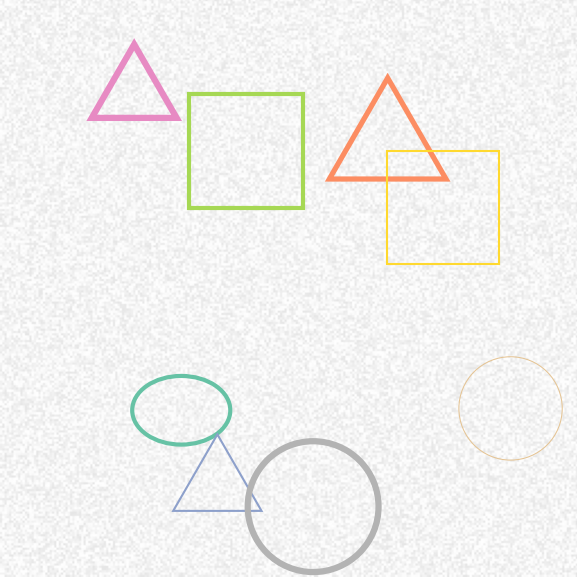[{"shape": "oval", "thickness": 2, "radius": 0.42, "center": [0.314, 0.289]}, {"shape": "triangle", "thickness": 2.5, "radius": 0.58, "center": [0.671, 0.747]}, {"shape": "triangle", "thickness": 1, "radius": 0.44, "center": [0.376, 0.159]}, {"shape": "triangle", "thickness": 3, "radius": 0.42, "center": [0.232, 0.837]}, {"shape": "square", "thickness": 2, "radius": 0.49, "center": [0.426, 0.738]}, {"shape": "square", "thickness": 1, "radius": 0.49, "center": [0.767, 0.64]}, {"shape": "circle", "thickness": 0.5, "radius": 0.45, "center": [0.884, 0.292]}, {"shape": "circle", "thickness": 3, "radius": 0.57, "center": [0.542, 0.122]}]